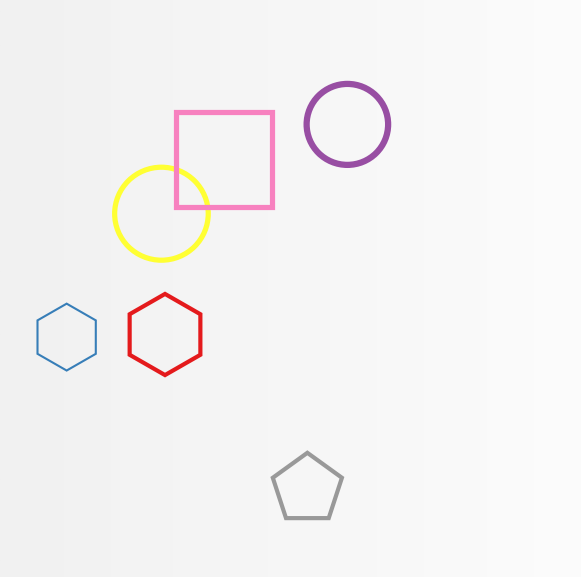[{"shape": "hexagon", "thickness": 2, "radius": 0.35, "center": [0.284, 0.42]}, {"shape": "hexagon", "thickness": 1, "radius": 0.29, "center": [0.115, 0.415]}, {"shape": "circle", "thickness": 3, "radius": 0.35, "center": [0.598, 0.784]}, {"shape": "circle", "thickness": 2.5, "radius": 0.4, "center": [0.278, 0.629]}, {"shape": "square", "thickness": 2.5, "radius": 0.41, "center": [0.386, 0.723]}, {"shape": "pentagon", "thickness": 2, "radius": 0.31, "center": [0.529, 0.153]}]